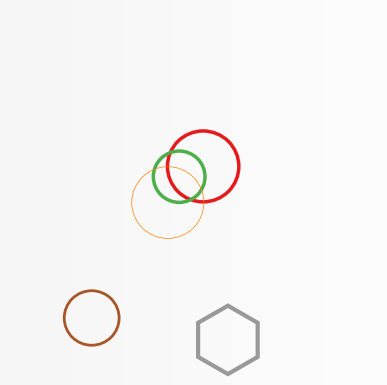[{"shape": "circle", "thickness": 2.5, "radius": 0.46, "center": [0.524, 0.568]}, {"shape": "circle", "thickness": 2.5, "radius": 0.33, "center": [0.462, 0.541]}, {"shape": "circle", "thickness": 0.5, "radius": 0.47, "center": [0.433, 0.474]}, {"shape": "circle", "thickness": 2, "radius": 0.35, "center": [0.237, 0.174]}, {"shape": "hexagon", "thickness": 3, "radius": 0.44, "center": [0.588, 0.117]}]